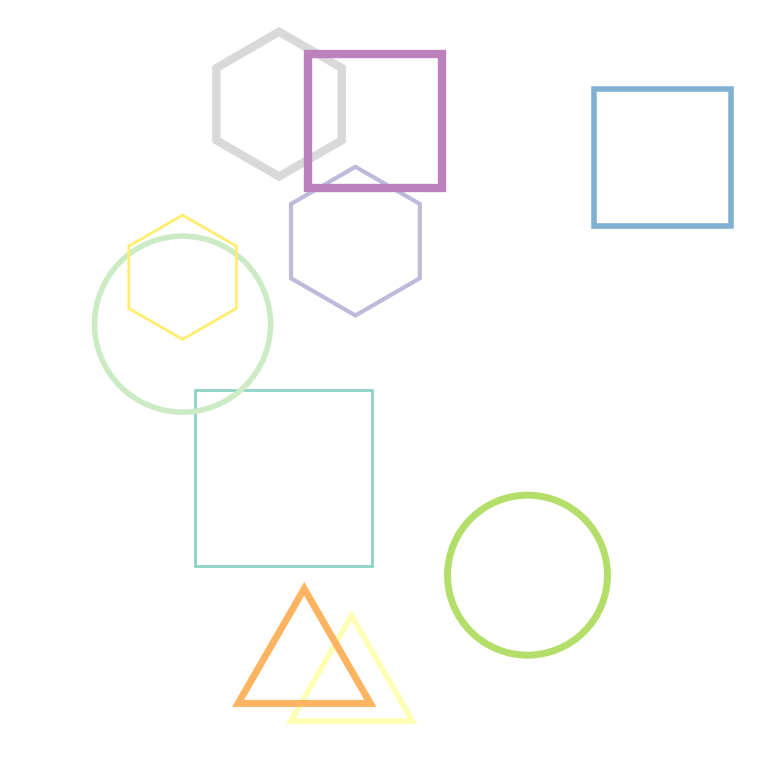[{"shape": "square", "thickness": 1, "radius": 0.57, "center": [0.368, 0.379]}, {"shape": "triangle", "thickness": 2, "radius": 0.46, "center": [0.457, 0.109]}, {"shape": "hexagon", "thickness": 1.5, "radius": 0.48, "center": [0.462, 0.687]}, {"shape": "square", "thickness": 2, "radius": 0.44, "center": [0.86, 0.795]}, {"shape": "triangle", "thickness": 2.5, "radius": 0.5, "center": [0.395, 0.136]}, {"shape": "circle", "thickness": 2.5, "radius": 0.52, "center": [0.685, 0.253]}, {"shape": "hexagon", "thickness": 3, "radius": 0.47, "center": [0.362, 0.865]}, {"shape": "square", "thickness": 3, "radius": 0.44, "center": [0.487, 0.843]}, {"shape": "circle", "thickness": 2, "radius": 0.57, "center": [0.237, 0.579]}, {"shape": "hexagon", "thickness": 1, "radius": 0.4, "center": [0.237, 0.64]}]